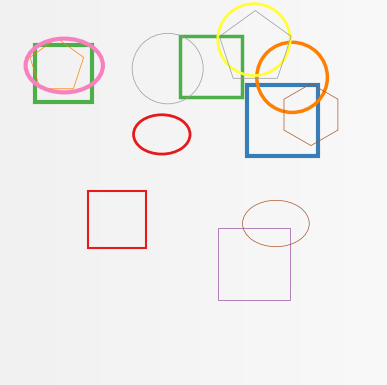[{"shape": "square", "thickness": 1.5, "radius": 0.37, "center": [0.303, 0.43]}, {"shape": "oval", "thickness": 2, "radius": 0.36, "center": [0.418, 0.651]}, {"shape": "square", "thickness": 3, "radius": 0.46, "center": [0.729, 0.686]}, {"shape": "square", "thickness": 2.5, "radius": 0.4, "center": [0.544, 0.828]}, {"shape": "square", "thickness": 3, "radius": 0.37, "center": [0.163, 0.81]}, {"shape": "square", "thickness": 0.5, "radius": 0.46, "center": [0.657, 0.315]}, {"shape": "pentagon", "thickness": 0.5, "radius": 0.36, "center": [0.147, 0.828]}, {"shape": "circle", "thickness": 2.5, "radius": 0.46, "center": [0.754, 0.799]}, {"shape": "circle", "thickness": 2, "radius": 0.47, "center": [0.655, 0.897]}, {"shape": "hexagon", "thickness": 0.5, "radius": 0.4, "center": [0.802, 0.702]}, {"shape": "oval", "thickness": 0.5, "radius": 0.43, "center": [0.712, 0.419]}, {"shape": "oval", "thickness": 3, "radius": 0.5, "center": [0.166, 0.83]}, {"shape": "circle", "thickness": 0.5, "radius": 0.46, "center": [0.433, 0.822]}, {"shape": "pentagon", "thickness": 0.5, "radius": 0.49, "center": [0.659, 0.875]}]